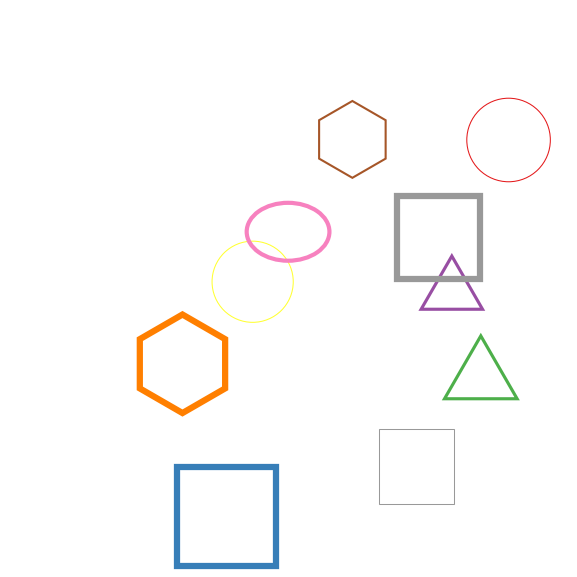[{"shape": "circle", "thickness": 0.5, "radius": 0.36, "center": [0.881, 0.757]}, {"shape": "square", "thickness": 3, "radius": 0.43, "center": [0.392, 0.104]}, {"shape": "triangle", "thickness": 1.5, "radius": 0.36, "center": [0.833, 0.345]}, {"shape": "triangle", "thickness": 1.5, "radius": 0.31, "center": [0.782, 0.494]}, {"shape": "hexagon", "thickness": 3, "radius": 0.43, "center": [0.316, 0.369]}, {"shape": "circle", "thickness": 0.5, "radius": 0.35, "center": [0.437, 0.511]}, {"shape": "hexagon", "thickness": 1, "radius": 0.33, "center": [0.61, 0.758]}, {"shape": "oval", "thickness": 2, "radius": 0.36, "center": [0.499, 0.598]}, {"shape": "square", "thickness": 3, "radius": 0.36, "center": [0.76, 0.588]}, {"shape": "square", "thickness": 0.5, "radius": 0.32, "center": [0.721, 0.192]}]